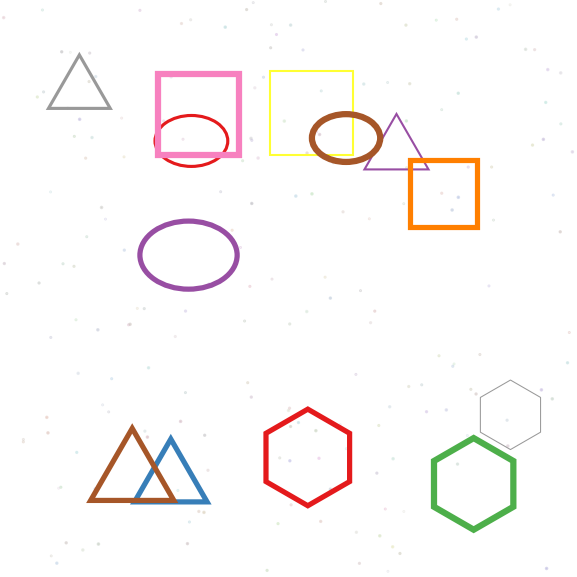[{"shape": "oval", "thickness": 1.5, "radius": 0.32, "center": [0.331, 0.755]}, {"shape": "hexagon", "thickness": 2.5, "radius": 0.42, "center": [0.533, 0.207]}, {"shape": "triangle", "thickness": 2.5, "radius": 0.36, "center": [0.296, 0.166]}, {"shape": "hexagon", "thickness": 3, "radius": 0.4, "center": [0.82, 0.161]}, {"shape": "oval", "thickness": 2.5, "radius": 0.42, "center": [0.326, 0.557]}, {"shape": "triangle", "thickness": 1, "radius": 0.32, "center": [0.687, 0.738]}, {"shape": "square", "thickness": 2.5, "radius": 0.29, "center": [0.768, 0.664]}, {"shape": "square", "thickness": 1, "radius": 0.36, "center": [0.54, 0.803]}, {"shape": "oval", "thickness": 3, "radius": 0.3, "center": [0.599, 0.76]}, {"shape": "triangle", "thickness": 2.5, "radius": 0.42, "center": [0.229, 0.174]}, {"shape": "square", "thickness": 3, "radius": 0.35, "center": [0.343, 0.801]}, {"shape": "hexagon", "thickness": 0.5, "radius": 0.3, "center": [0.884, 0.281]}, {"shape": "triangle", "thickness": 1.5, "radius": 0.31, "center": [0.137, 0.842]}]